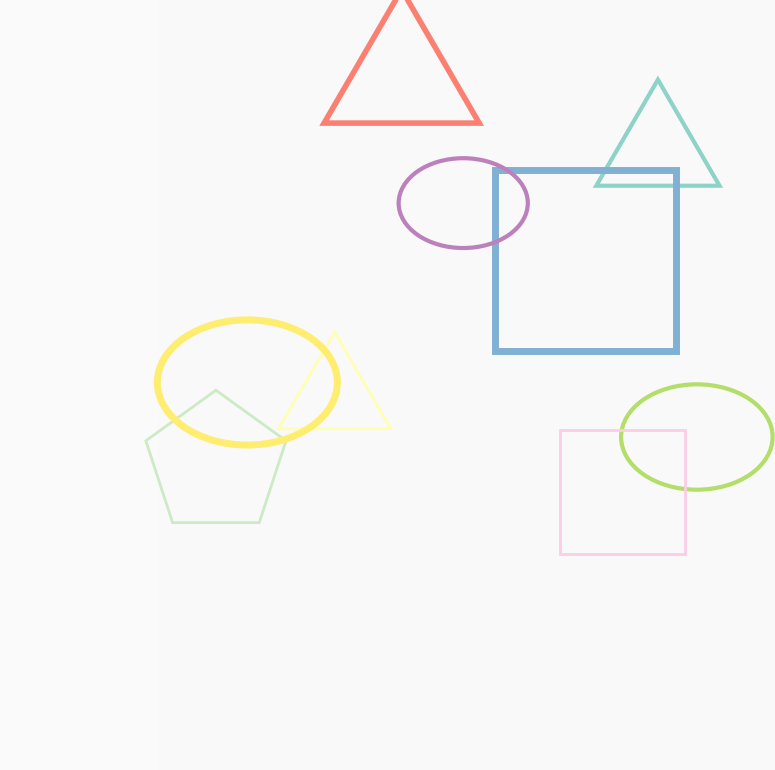[{"shape": "triangle", "thickness": 1.5, "radius": 0.46, "center": [0.849, 0.805]}, {"shape": "triangle", "thickness": 1, "radius": 0.42, "center": [0.432, 0.485]}, {"shape": "triangle", "thickness": 2, "radius": 0.58, "center": [0.518, 0.898]}, {"shape": "square", "thickness": 2.5, "radius": 0.59, "center": [0.756, 0.662]}, {"shape": "oval", "thickness": 1.5, "radius": 0.49, "center": [0.899, 0.432]}, {"shape": "square", "thickness": 1, "radius": 0.4, "center": [0.803, 0.361]}, {"shape": "oval", "thickness": 1.5, "radius": 0.42, "center": [0.598, 0.736]}, {"shape": "pentagon", "thickness": 1, "radius": 0.48, "center": [0.279, 0.398]}, {"shape": "oval", "thickness": 2.5, "radius": 0.58, "center": [0.319, 0.503]}]